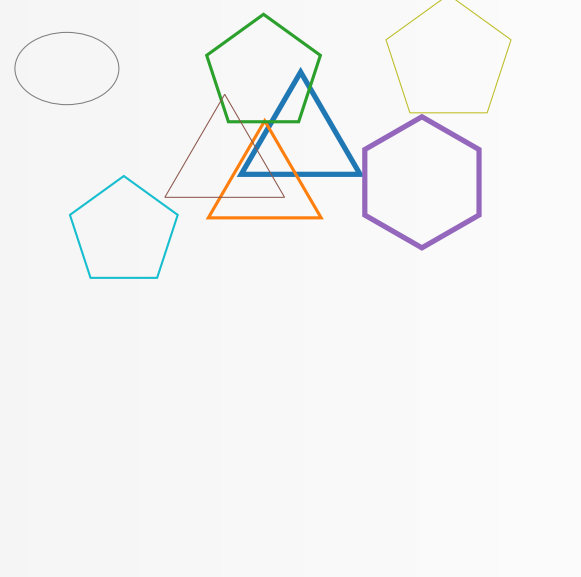[{"shape": "triangle", "thickness": 2.5, "radius": 0.59, "center": [0.517, 0.756]}, {"shape": "triangle", "thickness": 1.5, "radius": 0.56, "center": [0.455, 0.678]}, {"shape": "pentagon", "thickness": 1.5, "radius": 0.51, "center": [0.453, 0.872]}, {"shape": "hexagon", "thickness": 2.5, "radius": 0.57, "center": [0.726, 0.683]}, {"shape": "triangle", "thickness": 0.5, "radius": 0.59, "center": [0.387, 0.717]}, {"shape": "oval", "thickness": 0.5, "radius": 0.45, "center": [0.115, 0.88]}, {"shape": "pentagon", "thickness": 0.5, "radius": 0.57, "center": [0.772, 0.895]}, {"shape": "pentagon", "thickness": 1, "radius": 0.49, "center": [0.213, 0.597]}]